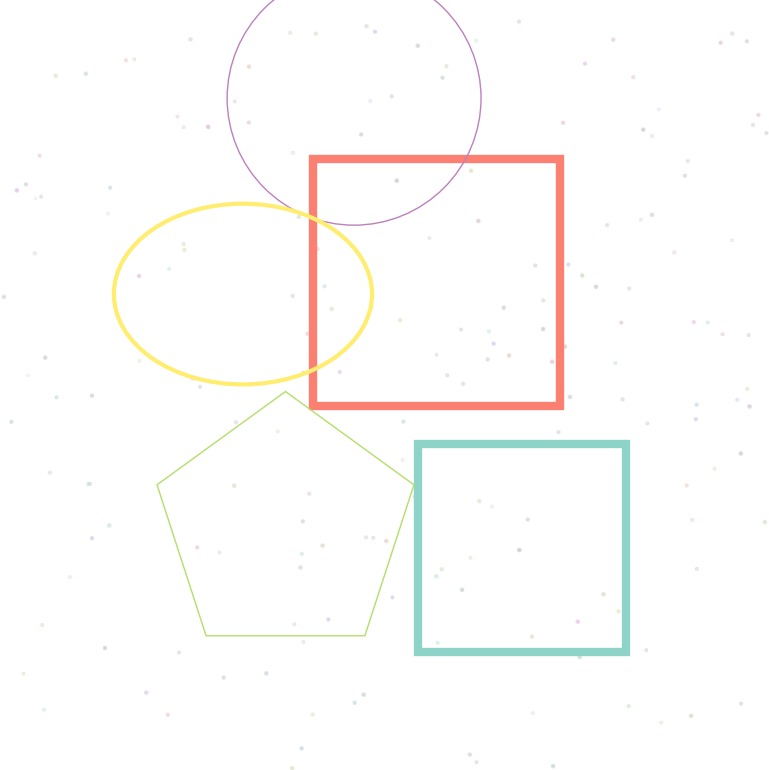[{"shape": "square", "thickness": 3, "radius": 0.68, "center": [0.678, 0.289]}, {"shape": "square", "thickness": 3, "radius": 0.8, "center": [0.567, 0.634]}, {"shape": "pentagon", "thickness": 0.5, "radius": 0.88, "center": [0.371, 0.316]}, {"shape": "circle", "thickness": 0.5, "radius": 0.82, "center": [0.46, 0.872]}, {"shape": "oval", "thickness": 1.5, "radius": 0.84, "center": [0.316, 0.618]}]